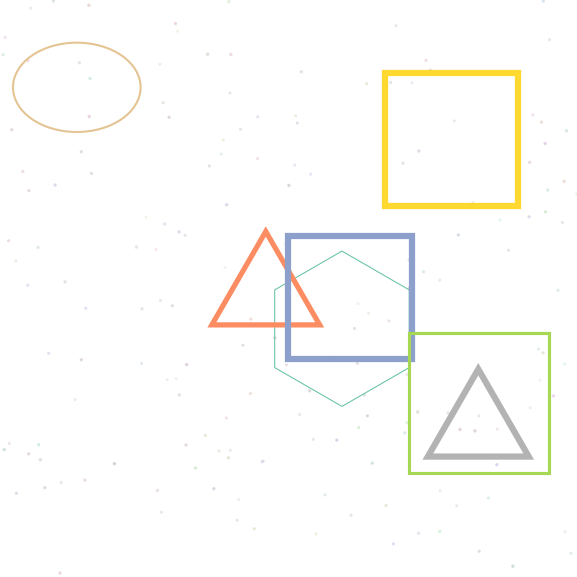[{"shape": "hexagon", "thickness": 0.5, "radius": 0.67, "center": [0.592, 0.43]}, {"shape": "triangle", "thickness": 2.5, "radius": 0.54, "center": [0.46, 0.49]}, {"shape": "square", "thickness": 3, "radius": 0.53, "center": [0.606, 0.484]}, {"shape": "square", "thickness": 1.5, "radius": 0.61, "center": [0.83, 0.301]}, {"shape": "square", "thickness": 3, "radius": 0.58, "center": [0.782, 0.758]}, {"shape": "oval", "thickness": 1, "radius": 0.55, "center": [0.133, 0.848]}, {"shape": "triangle", "thickness": 3, "radius": 0.5, "center": [0.828, 0.259]}]